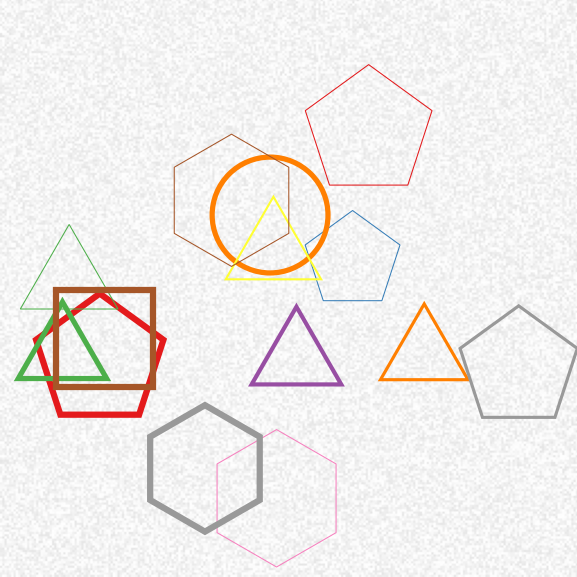[{"shape": "pentagon", "thickness": 3, "radius": 0.58, "center": [0.173, 0.375]}, {"shape": "pentagon", "thickness": 0.5, "radius": 0.58, "center": [0.638, 0.772]}, {"shape": "pentagon", "thickness": 0.5, "radius": 0.43, "center": [0.611, 0.548]}, {"shape": "triangle", "thickness": 0.5, "radius": 0.49, "center": [0.12, 0.513]}, {"shape": "triangle", "thickness": 2.5, "radius": 0.44, "center": [0.108, 0.388]}, {"shape": "triangle", "thickness": 2, "radius": 0.45, "center": [0.513, 0.378]}, {"shape": "circle", "thickness": 2.5, "radius": 0.5, "center": [0.468, 0.627]}, {"shape": "triangle", "thickness": 1.5, "radius": 0.44, "center": [0.735, 0.385]}, {"shape": "triangle", "thickness": 1, "radius": 0.48, "center": [0.473, 0.563]}, {"shape": "hexagon", "thickness": 0.5, "radius": 0.57, "center": [0.401, 0.652]}, {"shape": "square", "thickness": 3, "radius": 0.42, "center": [0.182, 0.412]}, {"shape": "hexagon", "thickness": 0.5, "radius": 0.59, "center": [0.479, 0.136]}, {"shape": "pentagon", "thickness": 1.5, "radius": 0.53, "center": [0.898, 0.363]}, {"shape": "hexagon", "thickness": 3, "radius": 0.55, "center": [0.355, 0.188]}]